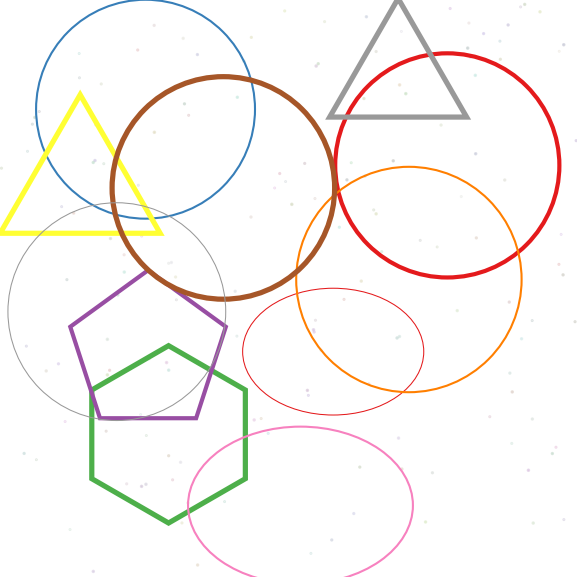[{"shape": "circle", "thickness": 2, "radius": 0.97, "center": [0.775, 0.713]}, {"shape": "oval", "thickness": 0.5, "radius": 0.78, "center": [0.577, 0.39]}, {"shape": "circle", "thickness": 1, "radius": 0.95, "center": [0.252, 0.81]}, {"shape": "hexagon", "thickness": 2.5, "radius": 0.77, "center": [0.292, 0.247]}, {"shape": "pentagon", "thickness": 2, "radius": 0.71, "center": [0.256, 0.39]}, {"shape": "circle", "thickness": 1, "radius": 0.98, "center": [0.708, 0.515]}, {"shape": "triangle", "thickness": 2.5, "radius": 0.8, "center": [0.139, 0.675]}, {"shape": "circle", "thickness": 2.5, "radius": 0.96, "center": [0.387, 0.674]}, {"shape": "oval", "thickness": 1, "radius": 0.97, "center": [0.52, 0.124]}, {"shape": "triangle", "thickness": 2.5, "radius": 0.68, "center": [0.689, 0.865]}, {"shape": "circle", "thickness": 0.5, "radius": 0.94, "center": [0.202, 0.46]}]